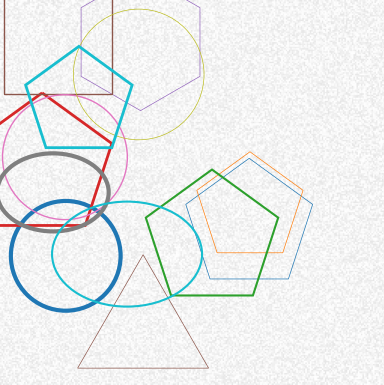[{"shape": "circle", "thickness": 3, "radius": 0.71, "center": [0.171, 0.335]}, {"shape": "pentagon", "thickness": 0.5, "radius": 0.87, "center": [0.647, 0.416]}, {"shape": "pentagon", "thickness": 0.5, "radius": 0.73, "center": [0.649, 0.461]}, {"shape": "pentagon", "thickness": 1.5, "radius": 0.9, "center": [0.551, 0.379]}, {"shape": "pentagon", "thickness": 2, "radius": 0.95, "center": [0.109, 0.568]}, {"shape": "hexagon", "thickness": 0.5, "radius": 0.89, "center": [0.365, 0.891]}, {"shape": "square", "thickness": 1, "radius": 0.7, "center": [0.151, 0.895]}, {"shape": "triangle", "thickness": 0.5, "radius": 0.98, "center": [0.372, 0.142]}, {"shape": "circle", "thickness": 1, "radius": 0.81, "center": [0.169, 0.592]}, {"shape": "oval", "thickness": 3, "radius": 0.72, "center": [0.137, 0.5]}, {"shape": "circle", "thickness": 0.5, "radius": 0.85, "center": [0.36, 0.807]}, {"shape": "pentagon", "thickness": 2, "radius": 0.73, "center": [0.205, 0.734]}, {"shape": "oval", "thickness": 1.5, "radius": 0.97, "center": [0.33, 0.34]}]